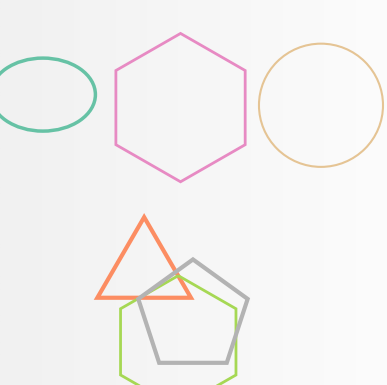[{"shape": "oval", "thickness": 2.5, "radius": 0.68, "center": [0.111, 0.754]}, {"shape": "triangle", "thickness": 3, "radius": 0.7, "center": [0.372, 0.296]}, {"shape": "hexagon", "thickness": 2, "radius": 0.96, "center": [0.466, 0.72]}, {"shape": "hexagon", "thickness": 2, "radius": 0.86, "center": [0.46, 0.112]}, {"shape": "circle", "thickness": 1.5, "radius": 0.8, "center": [0.828, 0.727]}, {"shape": "pentagon", "thickness": 3, "radius": 0.74, "center": [0.498, 0.178]}]